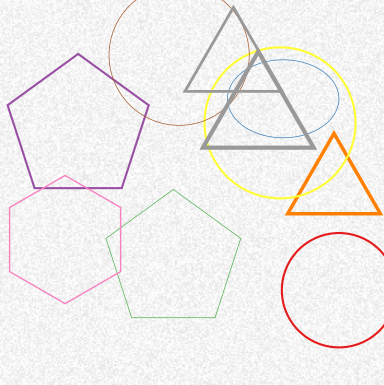[{"shape": "circle", "thickness": 1.5, "radius": 0.74, "center": [0.881, 0.246]}, {"shape": "oval", "thickness": 0.5, "radius": 0.72, "center": [0.736, 0.743]}, {"shape": "pentagon", "thickness": 0.5, "radius": 0.92, "center": [0.45, 0.324]}, {"shape": "pentagon", "thickness": 1.5, "radius": 0.96, "center": [0.203, 0.667]}, {"shape": "triangle", "thickness": 2.5, "radius": 0.7, "center": [0.868, 0.514]}, {"shape": "circle", "thickness": 1.5, "radius": 0.98, "center": [0.727, 0.681]}, {"shape": "circle", "thickness": 0.5, "radius": 0.91, "center": [0.465, 0.856]}, {"shape": "hexagon", "thickness": 1, "radius": 0.83, "center": [0.169, 0.378]}, {"shape": "triangle", "thickness": 3, "radius": 0.83, "center": [0.671, 0.7]}, {"shape": "triangle", "thickness": 2, "radius": 0.73, "center": [0.606, 0.835]}]